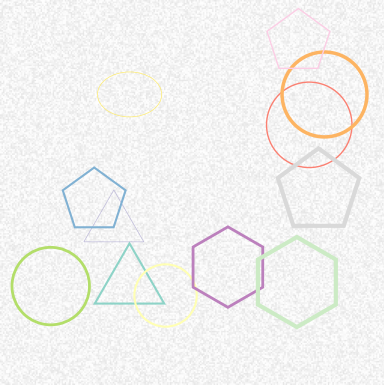[{"shape": "triangle", "thickness": 1.5, "radius": 0.52, "center": [0.336, 0.264]}, {"shape": "circle", "thickness": 1.5, "radius": 0.4, "center": [0.43, 0.232]}, {"shape": "triangle", "thickness": 0.5, "radius": 0.45, "center": [0.296, 0.417]}, {"shape": "circle", "thickness": 1, "radius": 0.55, "center": [0.803, 0.676]}, {"shape": "pentagon", "thickness": 1.5, "radius": 0.43, "center": [0.245, 0.479]}, {"shape": "circle", "thickness": 2.5, "radius": 0.55, "center": [0.843, 0.755]}, {"shape": "circle", "thickness": 2, "radius": 0.5, "center": [0.132, 0.257]}, {"shape": "pentagon", "thickness": 1, "radius": 0.43, "center": [0.775, 0.892]}, {"shape": "pentagon", "thickness": 3, "radius": 0.56, "center": [0.827, 0.503]}, {"shape": "hexagon", "thickness": 2, "radius": 0.52, "center": [0.592, 0.306]}, {"shape": "hexagon", "thickness": 3, "radius": 0.58, "center": [0.771, 0.267]}, {"shape": "oval", "thickness": 0.5, "radius": 0.42, "center": [0.337, 0.755]}]